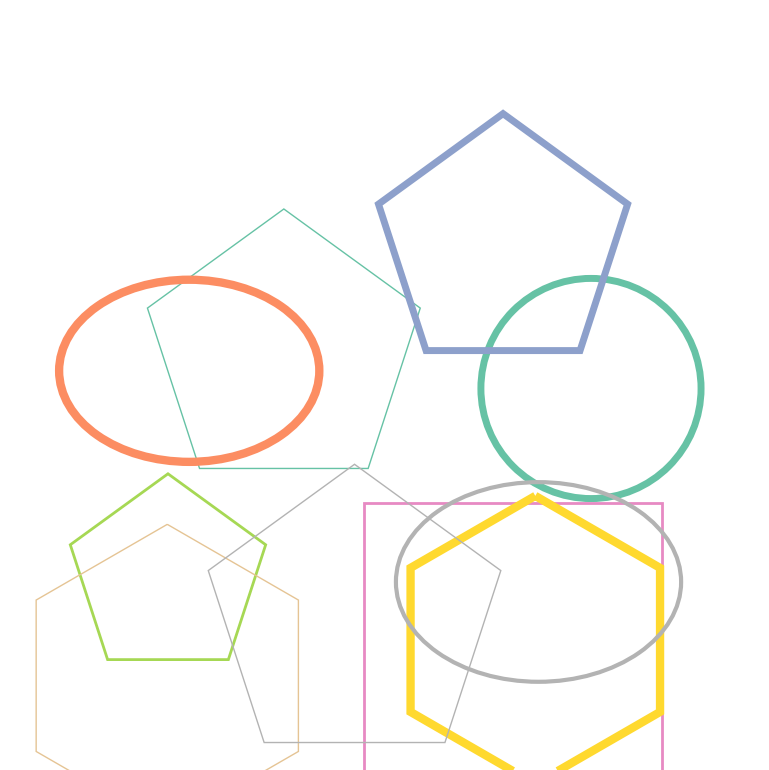[{"shape": "circle", "thickness": 2.5, "radius": 0.71, "center": [0.768, 0.495]}, {"shape": "pentagon", "thickness": 0.5, "radius": 0.93, "center": [0.369, 0.542]}, {"shape": "oval", "thickness": 3, "radius": 0.84, "center": [0.246, 0.518]}, {"shape": "pentagon", "thickness": 2.5, "radius": 0.85, "center": [0.653, 0.682]}, {"shape": "square", "thickness": 1, "radius": 0.97, "center": [0.666, 0.153]}, {"shape": "pentagon", "thickness": 1, "radius": 0.67, "center": [0.218, 0.251]}, {"shape": "hexagon", "thickness": 3, "radius": 0.94, "center": [0.695, 0.169]}, {"shape": "hexagon", "thickness": 0.5, "radius": 0.98, "center": [0.217, 0.122]}, {"shape": "pentagon", "thickness": 0.5, "radius": 1.0, "center": [0.46, 0.197]}, {"shape": "oval", "thickness": 1.5, "radius": 0.93, "center": [0.699, 0.244]}]